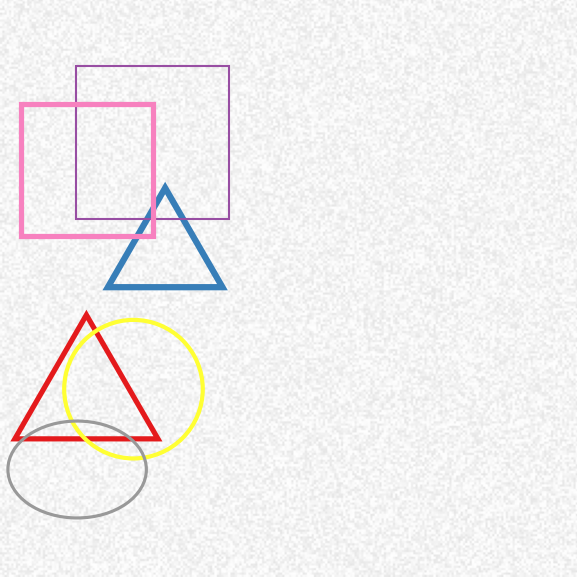[{"shape": "triangle", "thickness": 2.5, "radius": 0.72, "center": [0.15, 0.311]}, {"shape": "triangle", "thickness": 3, "radius": 0.57, "center": [0.286, 0.559]}, {"shape": "square", "thickness": 1, "radius": 0.66, "center": [0.264, 0.752]}, {"shape": "circle", "thickness": 2, "radius": 0.6, "center": [0.231, 0.325]}, {"shape": "square", "thickness": 2.5, "radius": 0.57, "center": [0.15, 0.704]}, {"shape": "oval", "thickness": 1.5, "radius": 0.6, "center": [0.134, 0.186]}]